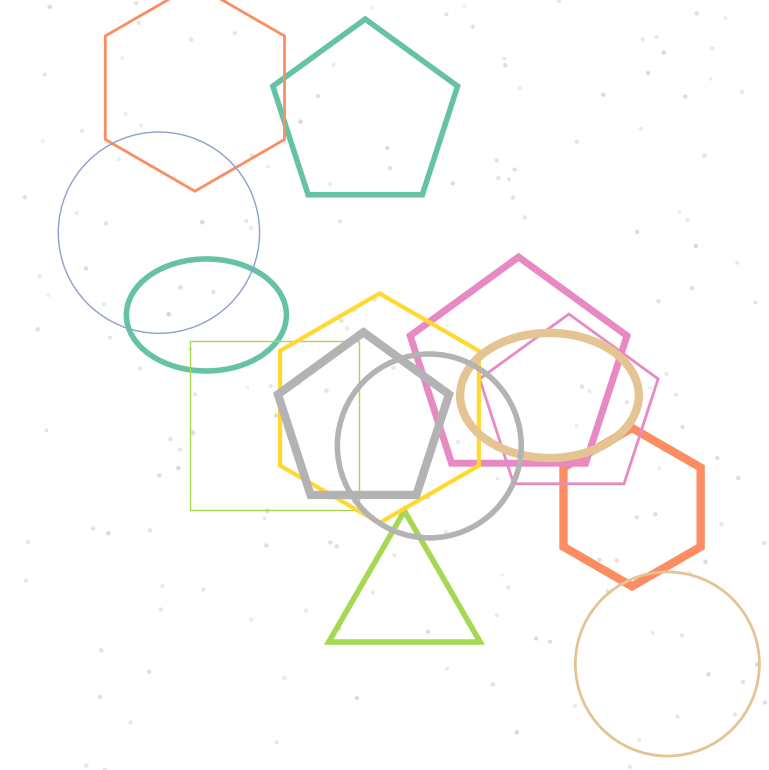[{"shape": "oval", "thickness": 2, "radius": 0.52, "center": [0.268, 0.591]}, {"shape": "pentagon", "thickness": 2, "radius": 0.63, "center": [0.474, 0.849]}, {"shape": "hexagon", "thickness": 3, "radius": 0.51, "center": [0.821, 0.341]}, {"shape": "hexagon", "thickness": 1, "radius": 0.67, "center": [0.253, 0.886]}, {"shape": "circle", "thickness": 0.5, "radius": 0.65, "center": [0.206, 0.698]}, {"shape": "pentagon", "thickness": 1, "radius": 0.61, "center": [0.739, 0.47]}, {"shape": "pentagon", "thickness": 2.5, "radius": 0.74, "center": [0.673, 0.518]}, {"shape": "triangle", "thickness": 2, "radius": 0.57, "center": [0.525, 0.223]}, {"shape": "square", "thickness": 0.5, "radius": 0.55, "center": [0.357, 0.447]}, {"shape": "hexagon", "thickness": 1.5, "radius": 0.75, "center": [0.493, 0.47]}, {"shape": "oval", "thickness": 3, "radius": 0.58, "center": [0.714, 0.486]}, {"shape": "circle", "thickness": 1, "radius": 0.6, "center": [0.867, 0.138]}, {"shape": "circle", "thickness": 2, "radius": 0.6, "center": [0.558, 0.421]}, {"shape": "pentagon", "thickness": 3, "radius": 0.58, "center": [0.472, 0.452]}]